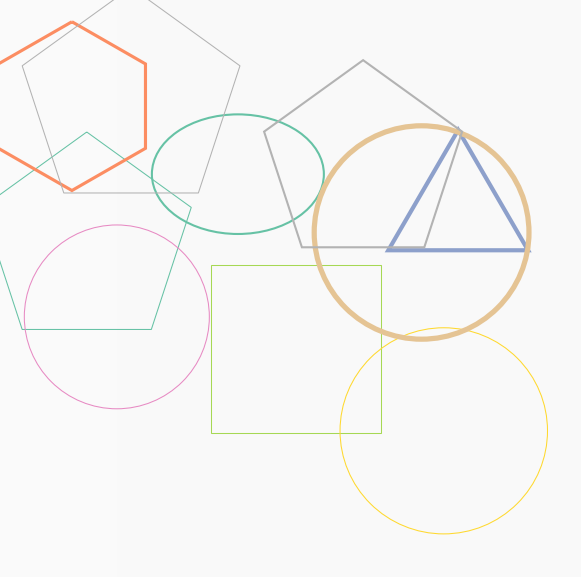[{"shape": "oval", "thickness": 1, "radius": 0.74, "center": [0.409, 0.698]}, {"shape": "pentagon", "thickness": 0.5, "radius": 0.95, "center": [0.149, 0.582]}, {"shape": "hexagon", "thickness": 1.5, "radius": 0.73, "center": [0.124, 0.815]}, {"shape": "triangle", "thickness": 2, "radius": 0.69, "center": [0.788, 0.635]}, {"shape": "circle", "thickness": 0.5, "radius": 0.8, "center": [0.201, 0.45]}, {"shape": "square", "thickness": 0.5, "radius": 0.73, "center": [0.509, 0.394]}, {"shape": "circle", "thickness": 0.5, "radius": 0.89, "center": [0.763, 0.253]}, {"shape": "circle", "thickness": 2.5, "radius": 0.92, "center": [0.725, 0.597]}, {"shape": "pentagon", "thickness": 0.5, "radius": 0.98, "center": [0.226, 0.824]}, {"shape": "pentagon", "thickness": 1, "radius": 0.9, "center": [0.625, 0.716]}]